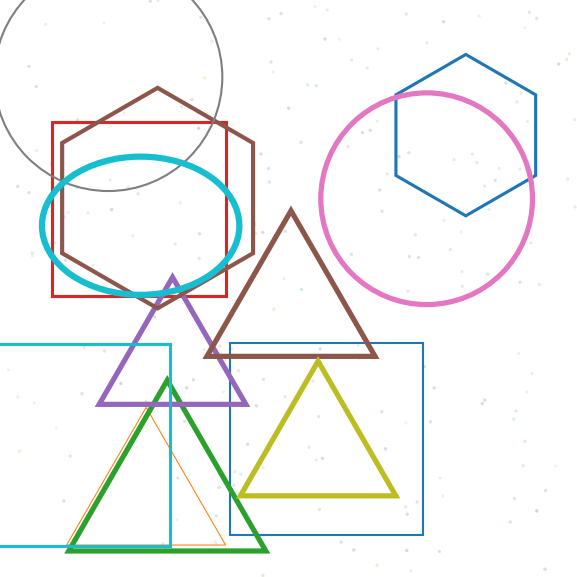[{"shape": "hexagon", "thickness": 1.5, "radius": 0.7, "center": [0.807, 0.765]}, {"shape": "square", "thickness": 1, "radius": 0.83, "center": [0.565, 0.239]}, {"shape": "triangle", "thickness": 0.5, "radius": 0.79, "center": [0.253, 0.135]}, {"shape": "triangle", "thickness": 2.5, "radius": 0.99, "center": [0.29, 0.144]}, {"shape": "square", "thickness": 1.5, "radius": 0.75, "center": [0.241, 0.638]}, {"shape": "triangle", "thickness": 2.5, "radius": 0.73, "center": [0.299, 0.372]}, {"shape": "hexagon", "thickness": 2, "radius": 0.95, "center": [0.273, 0.656]}, {"shape": "triangle", "thickness": 2.5, "radius": 0.84, "center": [0.504, 0.466]}, {"shape": "circle", "thickness": 2.5, "radius": 0.92, "center": [0.739, 0.655]}, {"shape": "circle", "thickness": 1, "radius": 0.99, "center": [0.188, 0.866]}, {"shape": "triangle", "thickness": 2.5, "radius": 0.78, "center": [0.551, 0.218]}, {"shape": "oval", "thickness": 3, "radius": 0.85, "center": [0.244, 0.608]}, {"shape": "square", "thickness": 1.5, "radius": 0.87, "center": [0.12, 0.228]}]